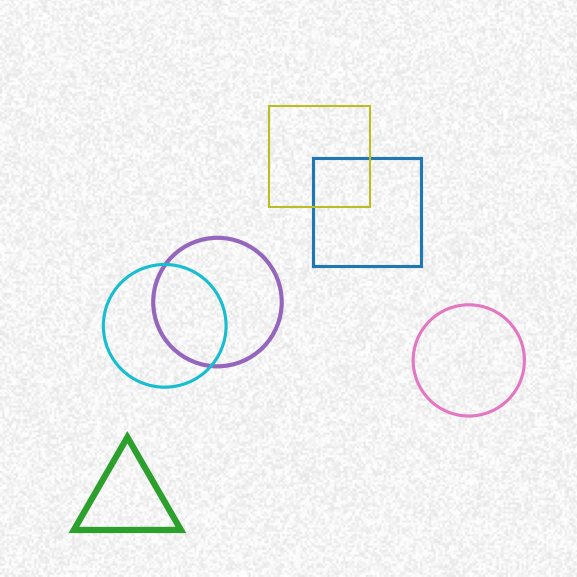[{"shape": "square", "thickness": 1.5, "radius": 0.46, "center": [0.635, 0.632]}, {"shape": "triangle", "thickness": 3, "radius": 0.54, "center": [0.221, 0.135]}, {"shape": "circle", "thickness": 2, "radius": 0.56, "center": [0.377, 0.476]}, {"shape": "circle", "thickness": 1.5, "radius": 0.48, "center": [0.812, 0.375]}, {"shape": "square", "thickness": 1, "radius": 0.44, "center": [0.554, 0.729]}, {"shape": "circle", "thickness": 1.5, "radius": 0.53, "center": [0.285, 0.435]}]